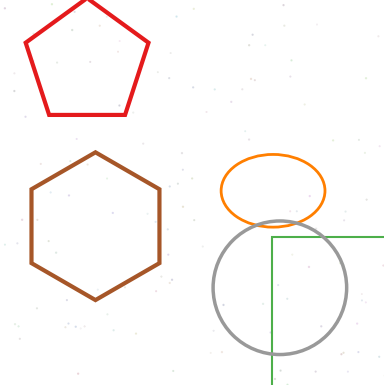[{"shape": "pentagon", "thickness": 3, "radius": 0.84, "center": [0.226, 0.837]}, {"shape": "square", "thickness": 1.5, "radius": 0.97, "center": [0.9, 0.191]}, {"shape": "oval", "thickness": 2, "radius": 0.67, "center": [0.709, 0.504]}, {"shape": "hexagon", "thickness": 3, "radius": 0.96, "center": [0.248, 0.412]}, {"shape": "circle", "thickness": 2.5, "radius": 0.87, "center": [0.727, 0.253]}]